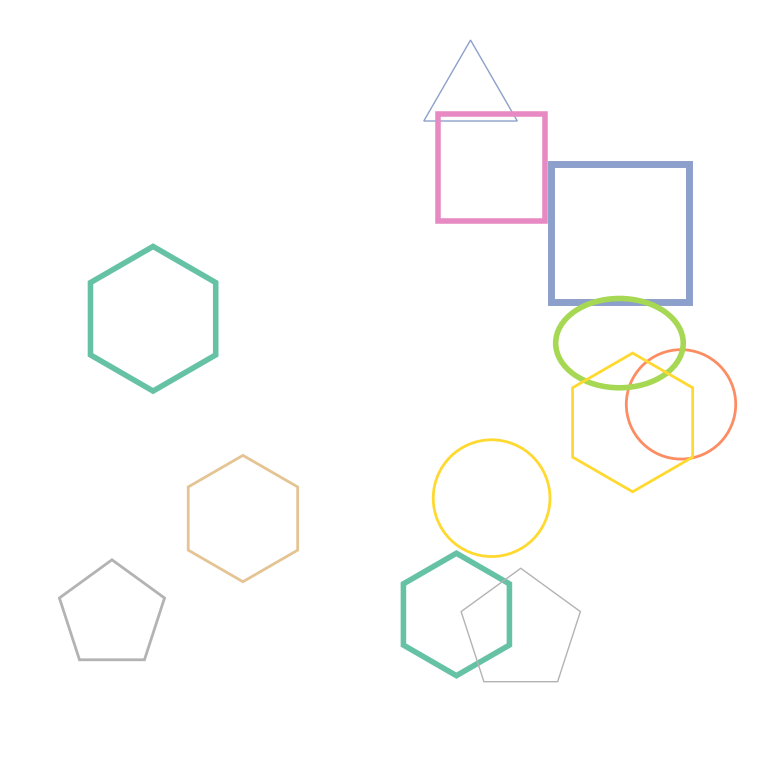[{"shape": "hexagon", "thickness": 2, "radius": 0.4, "center": [0.593, 0.202]}, {"shape": "hexagon", "thickness": 2, "radius": 0.47, "center": [0.199, 0.586]}, {"shape": "circle", "thickness": 1, "radius": 0.36, "center": [0.884, 0.475]}, {"shape": "triangle", "thickness": 0.5, "radius": 0.35, "center": [0.611, 0.878]}, {"shape": "square", "thickness": 2.5, "radius": 0.45, "center": [0.806, 0.697]}, {"shape": "square", "thickness": 2, "radius": 0.35, "center": [0.639, 0.783]}, {"shape": "oval", "thickness": 2, "radius": 0.41, "center": [0.804, 0.554]}, {"shape": "hexagon", "thickness": 1, "radius": 0.45, "center": [0.822, 0.451]}, {"shape": "circle", "thickness": 1, "radius": 0.38, "center": [0.638, 0.353]}, {"shape": "hexagon", "thickness": 1, "radius": 0.41, "center": [0.316, 0.327]}, {"shape": "pentagon", "thickness": 0.5, "radius": 0.41, "center": [0.676, 0.181]}, {"shape": "pentagon", "thickness": 1, "radius": 0.36, "center": [0.145, 0.201]}]